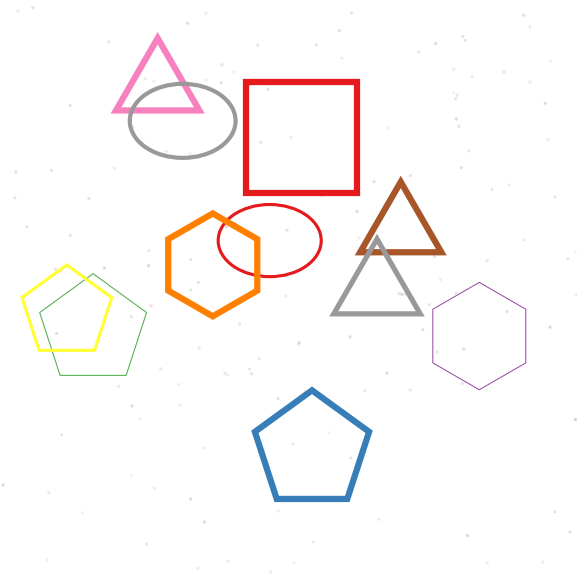[{"shape": "oval", "thickness": 1.5, "radius": 0.45, "center": [0.467, 0.583]}, {"shape": "square", "thickness": 3, "radius": 0.48, "center": [0.522, 0.761]}, {"shape": "pentagon", "thickness": 3, "radius": 0.52, "center": [0.54, 0.219]}, {"shape": "pentagon", "thickness": 0.5, "radius": 0.49, "center": [0.161, 0.428]}, {"shape": "hexagon", "thickness": 0.5, "radius": 0.46, "center": [0.83, 0.417]}, {"shape": "hexagon", "thickness": 3, "radius": 0.45, "center": [0.368, 0.54]}, {"shape": "pentagon", "thickness": 1.5, "radius": 0.41, "center": [0.116, 0.459]}, {"shape": "triangle", "thickness": 3, "radius": 0.41, "center": [0.694, 0.603]}, {"shape": "triangle", "thickness": 3, "radius": 0.42, "center": [0.273, 0.85]}, {"shape": "triangle", "thickness": 2.5, "radius": 0.43, "center": [0.653, 0.499]}, {"shape": "oval", "thickness": 2, "radius": 0.46, "center": [0.316, 0.79]}]